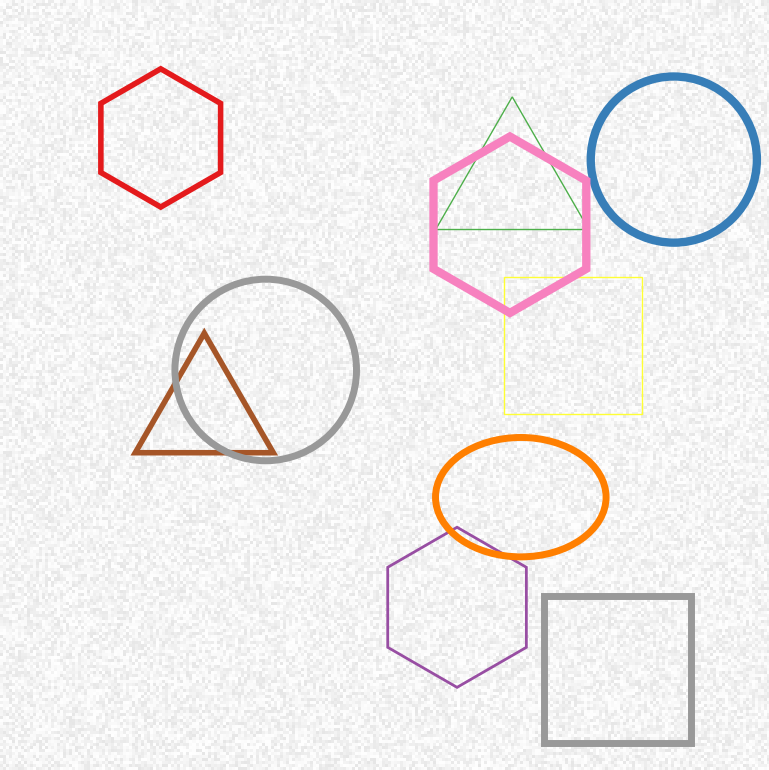[{"shape": "hexagon", "thickness": 2, "radius": 0.45, "center": [0.209, 0.821]}, {"shape": "circle", "thickness": 3, "radius": 0.54, "center": [0.875, 0.793]}, {"shape": "triangle", "thickness": 0.5, "radius": 0.57, "center": [0.665, 0.759]}, {"shape": "hexagon", "thickness": 1, "radius": 0.52, "center": [0.594, 0.211]}, {"shape": "oval", "thickness": 2.5, "radius": 0.55, "center": [0.676, 0.354]}, {"shape": "square", "thickness": 0.5, "radius": 0.45, "center": [0.744, 0.551]}, {"shape": "triangle", "thickness": 2, "radius": 0.52, "center": [0.265, 0.464]}, {"shape": "hexagon", "thickness": 3, "radius": 0.57, "center": [0.662, 0.708]}, {"shape": "square", "thickness": 2.5, "radius": 0.48, "center": [0.802, 0.13]}, {"shape": "circle", "thickness": 2.5, "radius": 0.59, "center": [0.345, 0.52]}]